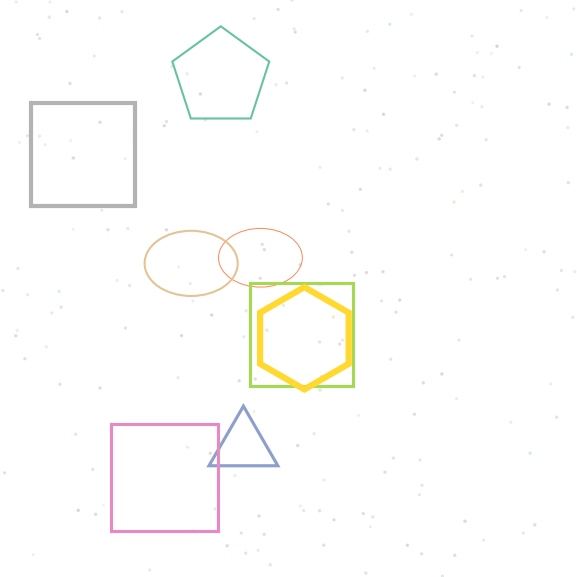[{"shape": "pentagon", "thickness": 1, "radius": 0.44, "center": [0.382, 0.865]}, {"shape": "oval", "thickness": 0.5, "radius": 0.36, "center": [0.451, 0.553]}, {"shape": "triangle", "thickness": 1.5, "radius": 0.34, "center": [0.422, 0.227]}, {"shape": "square", "thickness": 1.5, "radius": 0.46, "center": [0.286, 0.172]}, {"shape": "square", "thickness": 1.5, "radius": 0.45, "center": [0.522, 0.42]}, {"shape": "hexagon", "thickness": 3, "radius": 0.44, "center": [0.527, 0.413]}, {"shape": "oval", "thickness": 1, "radius": 0.4, "center": [0.331, 0.543]}, {"shape": "square", "thickness": 2, "radius": 0.45, "center": [0.144, 0.732]}]